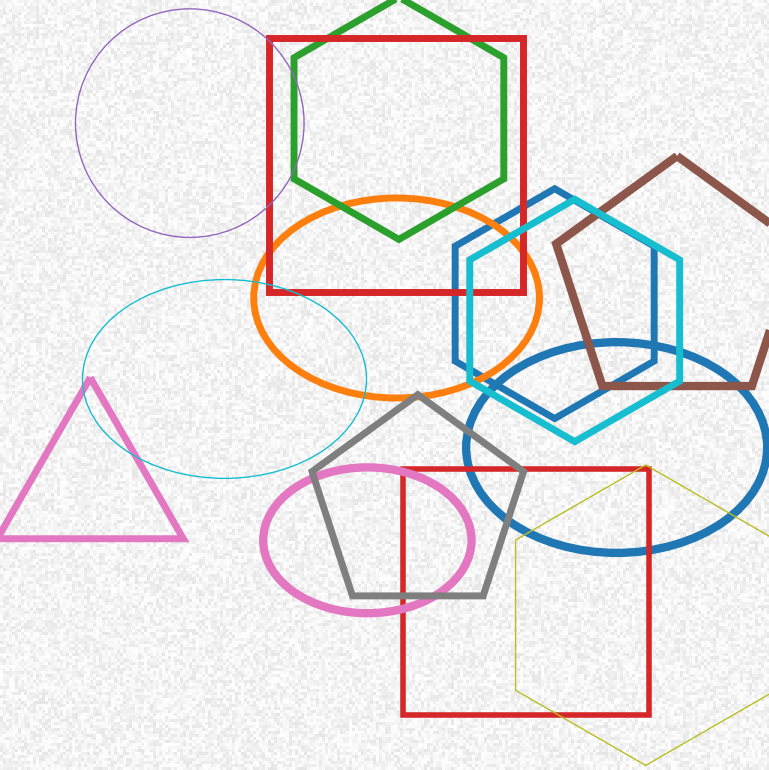[{"shape": "oval", "thickness": 3, "radius": 0.98, "center": [0.801, 0.419]}, {"shape": "hexagon", "thickness": 2.5, "radius": 0.75, "center": [0.72, 0.606]}, {"shape": "oval", "thickness": 2.5, "radius": 0.93, "center": [0.515, 0.613]}, {"shape": "hexagon", "thickness": 2.5, "radius": 0.79, "center": [0.518, 0.846]}, {"shape": "square", "thickness": 2.5, "radius": 0.83, "center": [0.514, 0.785]}, {"shape": "square", "thickness": 2, "radius": 0.8, "center": [0.683, 0.231]}, {"shape": "circle", "thickness": 0.5, "radius": 0.74, "center": [0.246, 0.84]}, {"shape": "pentagon", "thickness": 3, "radius": 0.83, "center": [0.879, 0.632]}, {"shape": "triangle", "thickness": 2.5, "radius": 0.7, "center": [0.117, 0.37]}, {"shape": "oval", "thickness": 3, "radius": 0.68, "center": [0.477, 0.298]}, {"shape": "pentagon", "thickness": 2.5, "radius": 0.72, "center": [0.543, 0.343]}, {"shape": "hexagon", "thickness": 0.5, "radius": 0.98, "center": [0.839, 0.201]}, {"shape": "hexagon", "thickness": 2.5, "radius": 0.79, "center": [0.746, 0.584]}, {"shape": "oval", "thickness": 0.5, "radius": 0.92, "center": [0.292, 0.508]}]